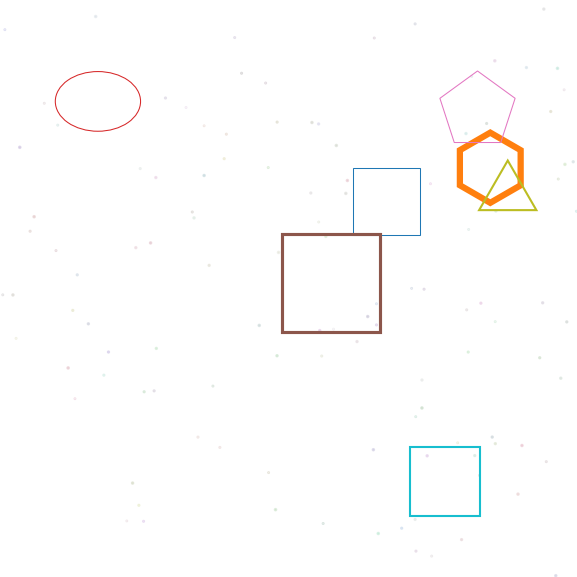[{"shape": "square", "thickness": 0.5, "radius": 0.29, "center": [0.67, 0.65]}, {"shape": "hexagon", "thickness": 3, "radius": 0.3, "center": [0.849, 0.709]}, {"shape": "oval", "thickness": 0.5, "radius": 0.37, "center": [0.17, 0.824]}, {"shape": "square", "thickness": 1.5, "radius": 0.42, "center": [0.573, 0.51]}, {"shape": "pentagon", "thickness": 0.5, "radius": 0.34, "center": [0.827, 0.808]}, {"shape": "triangle", "thickness": 1, "radius": 0.29, "center": [0.879, 0.664]}, {"shape": "square", "thickness": 1, "radius": 0.3, "center": [0.771, 0.165]}]